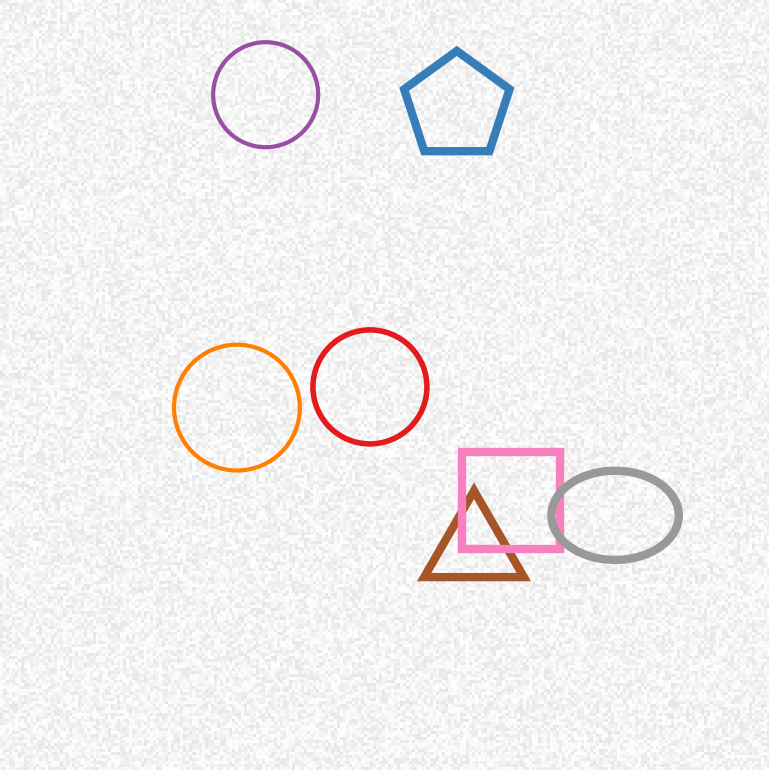[{"shape": "circle", "thickness": 2, "radius": 0.37, "center": [0.48, 0.498]}, {"shape": "pentagon", "thickness": 3, "radius": 0.36, "center": [0.593, 0.862]}, {"shape": "circle", "thickness": 1.5, "radius": 0.34, "center": [0.345, 0.877]}, {"shape": "circle", "thickness": 1.5, "radius": 0.41, "center": [0.308, 0.471]}, {"shape": "triangle", "thickness": 3, "radius": 0.37, "center": [0.616, 0.288]}, {"shape": "square", "thickness": 3, "radius": 0.32, "center": [0.664, 0.35]}, {"shape": "oval", "thickness": 3, "radius": 0.41, "center": [0.799, 0.331]}]